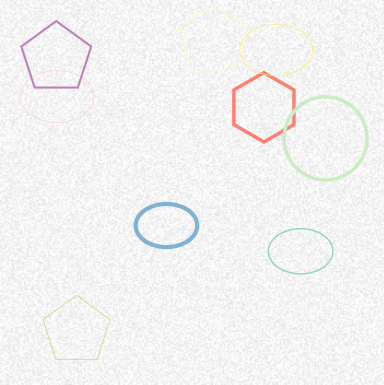[{"shape": "oval", "thickness": 1, "radius": 0.42, "center": [0.781, 0.347]}, {"shape": "pentagon", "thickness": 0.5, "radius": 0.48, "center": [0.554, 0.896]}, {"shape": "hexagon", "thickness": 2.5, "radius": 0.45, "center": [0.686, 0.721]}, {"shape": "oval", "thickness": 3, "radius": 0.4, "center": [0.432, 0.414]}, {"shape": "pentagon", "thickness": 0.5, "radius": 0.46, "center": [0.199, 0.141]}, {"shape": "oval", "thickness": 0.5, "radius": 0.48, "center": [0.148, 0.749]}, {"shape": "pentagon", "thickness": 1.5, "radius": 0.48, "center": [0.146, 0.85]}, {"shape": "circle", "thickness": 2.5, "radius": 0.54, "center": [0.846, 0.641]}, {"shape": "oval", "thickness": 0.5, "radius": 0.47, "center": [0.718, 0.87]}]